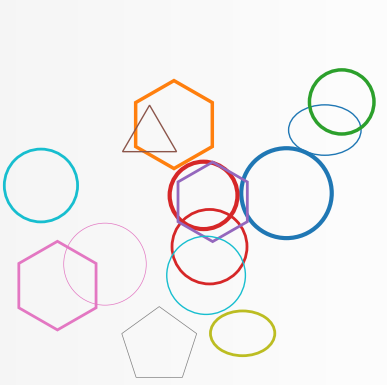[{"shape": "circle", "thickness": 3, "radius": 0.58, "center": [0.739, 0.498]}, {"shape": "oval", "thickness": 1, "radius": 0.47, "center": [0.838, 0.662]}, {"shape": "hexagon", "thickness": 2.5, "radius": 0.57, "center": [0.449, 0.676]}, {"shape": "circle", "thickness": 2.5, "radius": 0.42, "center": [0.882, 0.735]}, {"shape": "circle", "thickness": 3, "radius": 0.44, "center": [0.525, 0.492]}, {"shape": "circle", "thickness": 2, "radius": 0.48, "center": [0.541, 0.359]}, {"shape": "hexagon", "thickness": 2, "radius": 0.52, "center": [0.549, 0.476]}, {"shape": "triangle", "thickness": 1, "radius": 0.4, "center": [0.386, 0.646]}, {"shape": "circle", "thickness": 0.5, "radius": 0.53, "center": [0.271, 0.314]}, {"shape": "hexagon", "thickness": 2, "radius": 0.58, "center": [0.148, 0.258]}, {"shape": "pentagon", "thickness": 0.5, "radius": 0.51, "center": [0.411, 0.102]}, {"shape": "oval", "thickness": 2, "radius": 0.42, "center": [0.626, 0.134]}, {"shape": "circle", "thickness": 1, "radius": 0.51, "center": [0.532, 0.285]}, {"shape": "circle", "thickness": 2, "radius": 0.47, "center": [0.106, 0.518]}]